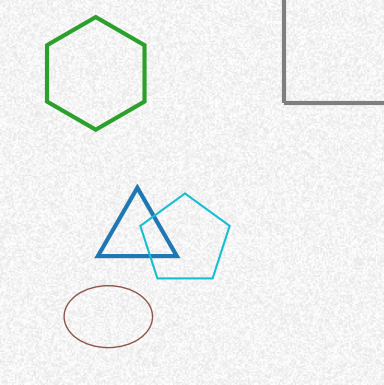[{"shape": "triangle", "thickness": 3, "radius": 0.59, "center": [0.357, 0.394]}, {"shape": "hexagon", "thickness": 3, "radius": 0.73, "center": [0.249, 0.809]}, {"shape": "oval", "thickness": 1, "radius": 0.57, "center": [0.281, 0.178]}, {"shape": "square", "thickness": 3, "radius": 0.73, "center": [0.884, 0.879]}, {"shape": "pentagon", "thickness": 1.5, "radius": 0.61, "center": [0.481, 0.376]}]